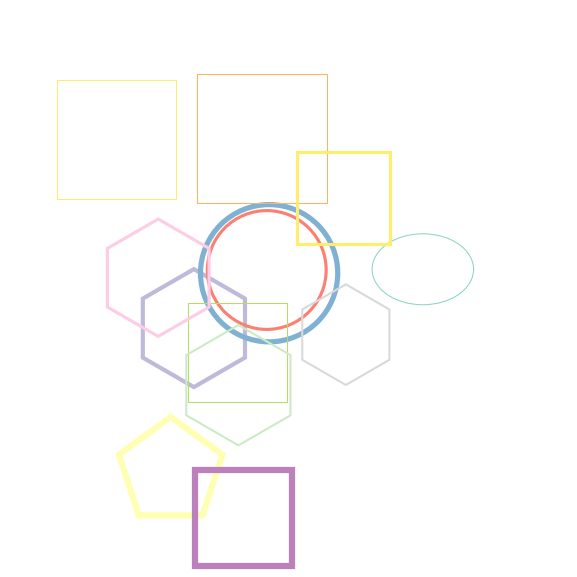[{"shape": "oval", "thickness": 0.5, "radius": 0.44, "center": [0.732, 0.533]}, {"shape": "pentagon", "thickness": 3, "radius": 0.47, "center": [0.296, 0.183]}, {"shape": "hexagon", "thickness": 2, "radius": 0.51, "center": [0.336, 0.431]}, {"shape": "circle", "thickness": 1.5, "radius": 0.51, "center": [0.462, 0.532]}, {"shape": "circle", "thickness": 2.5, "radius": 0.59, "center": [0.466, 0.526]}, {"shape": "square", "thickness": 0.5, "radius": 0.56, "center": [0.453, 0.759]}, {"shape": "square", "thickness": 0.5, "radius": 0.43, "center": [0.412, 0.389]}, {"shape": "hexagon", "thickness": 1.5, "radius": 0.51, "center": [0.274, 0.518]}, {"shape": "hexagon", "thickness": 1, "radius": 0.44, "center": [0.599, 0.42]}, {"shape": "square", "thickness": 3, "radius": 0.42, "center": [0.422, 0.102]}, {"shape": "hexagon", "thickness": 1, "radius": 0.52, "center": [0.413, 0.332]}, {"shape": "square", "thickness": 0.5, "radius": 0.51, "center": [0.202, 0.758]}, {"shape": "square", "thickness": 1.5, "radius": 0.4, "center": [0.595, 0.656]}]